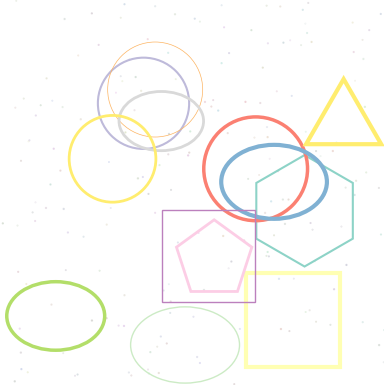[{"shape": "hexagon", "thickness": 1.5, "radius": 0.72, "center": [0.791, 0.452]}, {"shape": "square", "thickness": 3, "radius": 0.61, "center": [0.76, 0.168]}, {"shape": "circle", "thickness": 1.5, "radius": 0.59, "center": [0.373, 0.732]}, {"shape": "circle", "thickness": 2.5, "radius": 0.67, "center": [0.664, 0.562]}, {"shape": "oval", "thickness": 3, "radius": 0.69, "center": [0.712, 0.528]}, {"shape": "circle", "thickness": 0.5, "radius": 0.62, "center": [0.403, 0.767]}, {"shape": "oval", "thickness": 2.5, "radius": 0.64, "center": [0.145, 0.179]}, {"shape": "pentagon", "thickness": 2, "radius": 0.51, "center": [0.556, 0.326]}, {"shape": "oval", "thickness": 2, "radius": 0.55, "center": [0.419, 0.685]}, {"shape": "square", "thickness": 1, "radius": 0.6, "center": [0.541, 0.335]}, {"shape": "oval", "thickness": 1, "radius": 0.71, "center": [0.481, 0.104]}, {"shape": "triangle", "thickness": 3, "radius": 0.56, "center": [0.893, 0.682]}, {"shape": "circle", "thickness": 2, "radius": 0.56, "center": [0.292, 0.588]}]